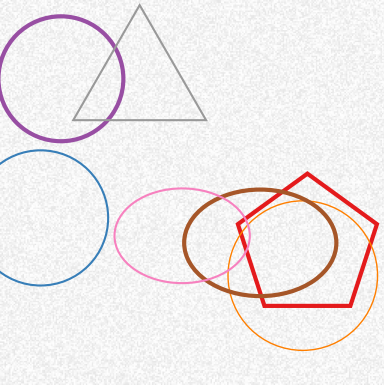[{"shape": "pentagon", "thickness": 3, "radius": 0.95, "center": [0.798, 0.359]}, {"shape": "circle", "thickness": 1.5, "radius": 0.88, "center": [0.105, 0.434]}, {"shape": "circle", "thickness": 3, "radius": 0.81, "center": [0.158, 0.795]}, {"shape": "circle", "thickness": 1, "radius": 0.97, "center": [0.786, 0.284]}, {"shape": "oval", "thickness": 3, "radius": 0.99, "center": [0.676, 0.369]}, {"shape": "oval", "thickness": 1.5, "radius": 0.88, "center": [0.473, 0.388]}, {"shape": "triangle", "thickness": 1.5, "radius": 1.0, "center": [0.363, 0.787]}]